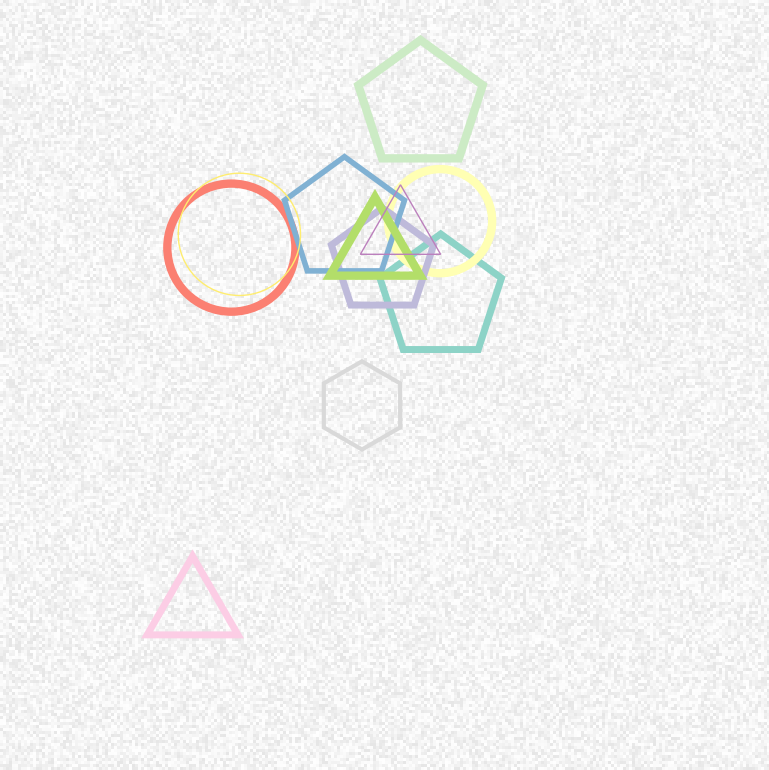[{"shape": "pentagon", "thickness": 2.5, "radius": 0.41, "center": [0.572, 0.613]}, {"shape": "circle", "thickness": 3, "radius": 0.34, "center": [0.572, 0.713]}, {"shape": "pentagon", "thickness": 2.5, "radius": 0.35, "center": [0.497, 0.66]}, {"shape": "circle", "thickness": 3, "radius": 0.42, "center": [0.3, 0.678]}, {"shape": "pentagon", "thickness": 2, "radius": 0.41, "center": [0.447, 0.714]}, {"shape": "triangle", "thickness": 3, "radius": 0.34, "center": [0.487, 0.676]}, {"shape": "triangle", "thickness": 2.5, "radius": 0.34, "center": [0.25, 0.21]}, {"shape": "hexagon", "thickness": 1.5, "radius": 0.29, "center": [0.47, 0.473]}, {"shape": "triangle", "thickness": 0.5, "radius": 0.3, "center": [0.52, 0.7]}, {"shape": "pentagon", "thickness": 3, "radius": 0.42, "center": [0.546, 0.863]}, {"shape": "circle", "thickness": 0.5, "radius": 0.4, "center": [0.311, 0.696]}]